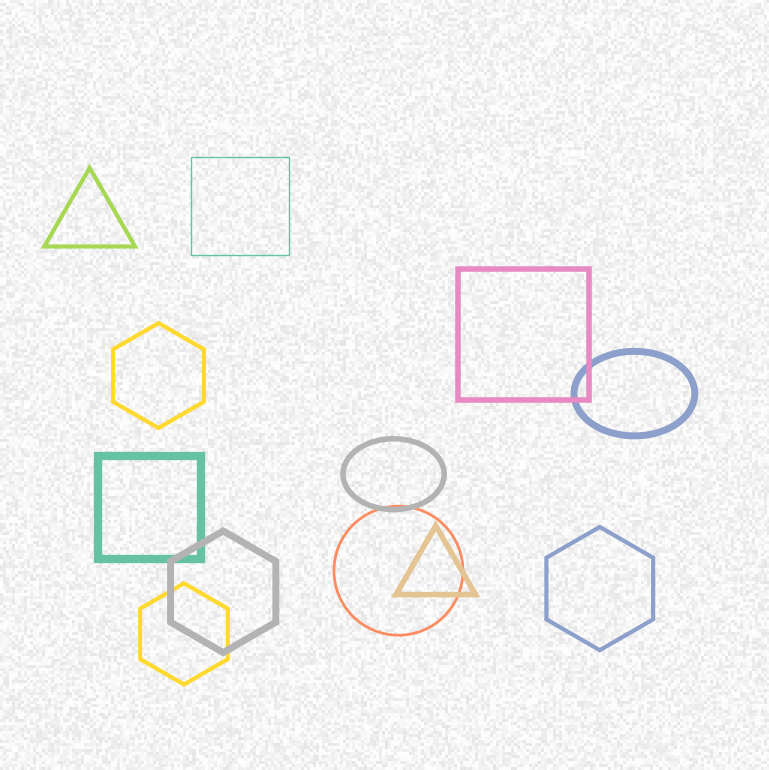[{"shape": "square", "thickness": 3, "radius": 0.33, "center": [0.194, 0.341]}, {"shape": "square", "thickness": 0.5, "radius": 0.32, "center": [0.312, 0.732]}, {"shape": "circle", "thickness": 1, "radius": 0.42, "center": [0.517, 0.259]}, {"shape": "oval", "thickness": 2.5, "radius": 0.39, "center": [0.824, 0.489]}, {"shape": "hexagon", "thickness": 1.5, "radius": 0.4, "center": [0.779, 0.236]}, {"shape": "square", "thickness": 2, "radius": 0.43, "center": [0.68, 0.565]}, {"shape": "triangle", "thickness": 1.5, "radius": 0.34, "center": [0.116, 0.714]}, {"shape": "hexagon", "thickness": 1.5, "radius": 0.34, "center": [0.206, 0.512]}, {"shape": "hexagon", "thickness": 1.5, "radius": 0.33, "center": [0.239, 0.177]}, {"shape": "triangle", "thickness": 2, "radius": 0.3, "center": [0.566, 0.258]}, {"shape": "oval", "thickness": 2, "radius": 0.33, "center": [0.511, 0.384]}, {"shape": "hexagon", "thickness": 2.5, "radius": 0.39, "center": [0.29, 0.231]}]